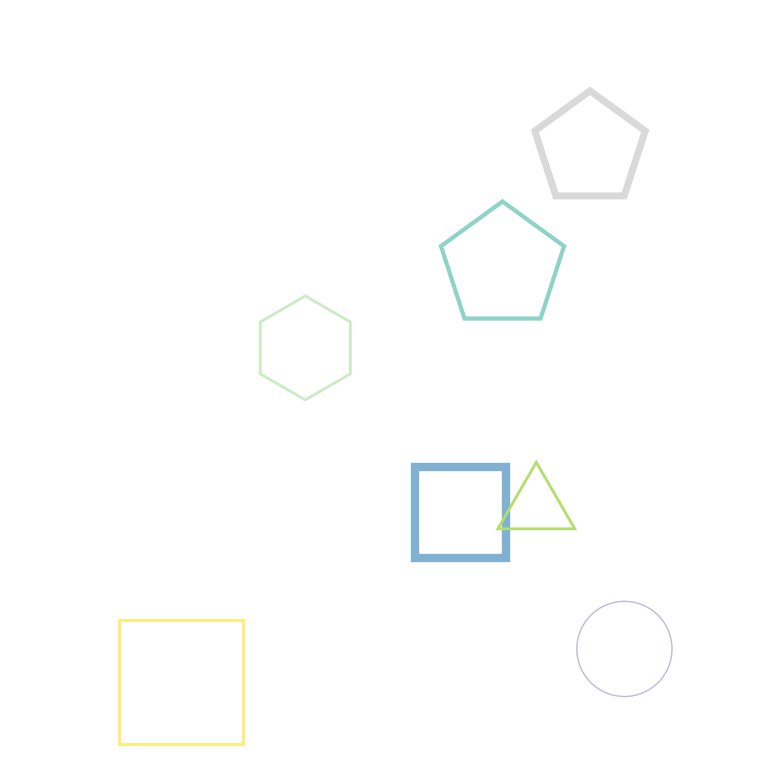[{"shape": "pentagon", "thickness": 1.5, "radius": 0.42, "center": [0.653, 0.654]}, {"shape": "circle", "thickness": 0.5, "radius": 0.31, "center": [0.811, 0.157]}, {"shape": "square", "thickness": 3, "radius": 0.3, "center": [0.598, 0.335]}, {"shape": "triangle", "thickness": 1, "radius": 0.29, "center": [0.697, 0.342]}, {"shape": "pentagon", "thickness": 2.5, "radius": 0.38, "center": [0.766, 0.807]}, {"shape": "hexagon", "thickness": 1, "radius": 0.34, "center": [0.396, 0.548]}, {"shape": "square", "thickness": 1, "radius": 0.4, "center": [0.235, 0.114]}]